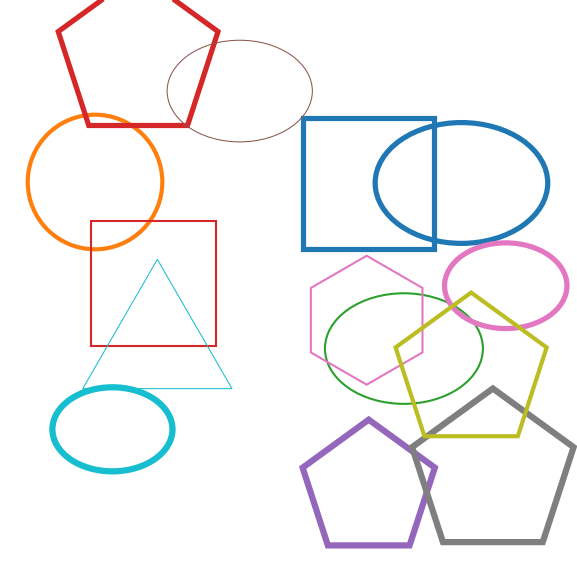[{"shape": "oval", "thickness": 2.5, "radius": 0.75, "center": [0.799, 0.682]}, {"shape": "square", "thickness": 2.5, "radius": 0.57, "center": [0.638, 0.681]}, {"shape": "circle", "thickness": 2, "radius": 0.58, "center": [0.165, 0.684]}, {"shape": "oval", "thickness": 1, "radius": 0.68, "center": [0.699, 0.396]}, {"shape": "square", "thickness": 1, "radius": 0.54, "center": [0.266, 0.508]}, {"shape": "pentagon", "thickness": 2.5, "radius": 0.73, "center": [0.239, 0.9]}, {"shape": "pentagon", "thickness": 3, "radius": 0.6, "center": [0.638, 0.152]}, {"shape": "oval", "thickness": 0.5, "radius": 0.63, "center": [0.415, 0.841]}, {"shape": "oval", "thickness": 2.5, "radius": 0.53, "center": [0.876, 0.504]}, {"shape": "hexagon", "thickness": 1, "radius": 0.56, "center": [0.635, 0.445]}, {"shape": "pentagon", "thickness": 3, "radius": 0.74, "center": [0.853, 0.179]}, {"shape": "pentagon", "thickness": 2, "radius": 0.69, "center": [0.816, 0.355]}, {"shape": "oval", "thickness": 3, "radius": 0.52, "center": [0.195, 0.256]}, {"shape": "triangle", "thickness": 0.5, "radius": 0.75, "center": [0.272, 0.401]}]